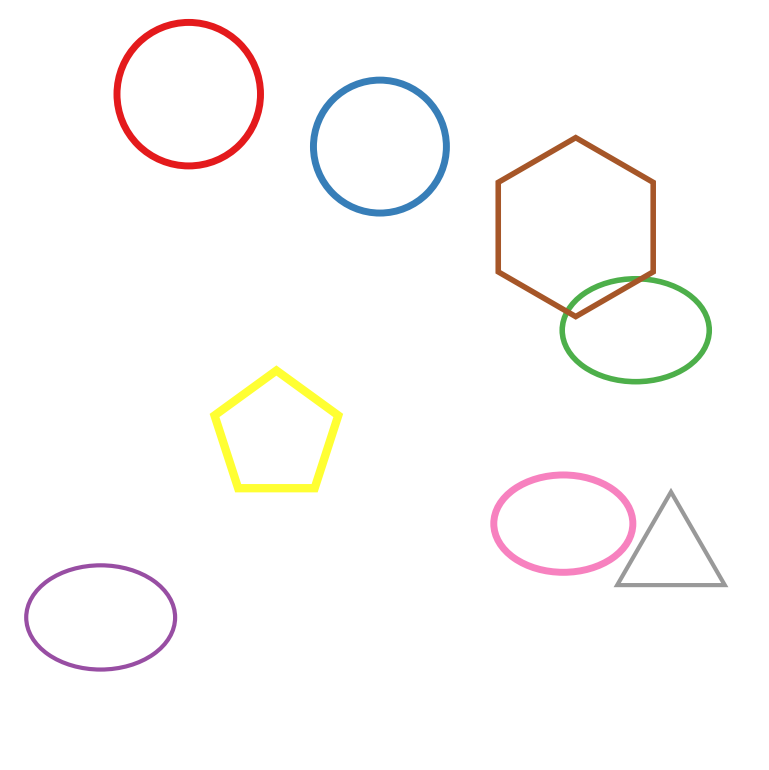[{"shape": "circle", "thickness": 2.5, "radius": 0.47, "center": [0.245, 0.878]}, {"shape": "circle", "thickness": 2.5, "radius": 0.43, "center": [0.493, 0.81]}, {"shape": "oval", "thickness": 2, "radius": 0.48, "center": [0.826, 0.571]}, {"shape": "oval", "thickness": 1.5, "radius": 0.48, "center": [0.131, 0.198]}, {"shape": "pentagon", "thickness": 3, "radius": 0.42, "center": [0.359, 0.434]}, {"shape": "hexagon", "thickness": 2, "radius": 0.58, "center": [0.748, 0.705]}, {"shape": "oval", "thickness": 2.5, "radius": 0.45, "center": [0.732, 0.32]}, {"shape": "triangle", "thickness": 1.5, "radius": 0.4, "center": [0.871, 0.28]}]